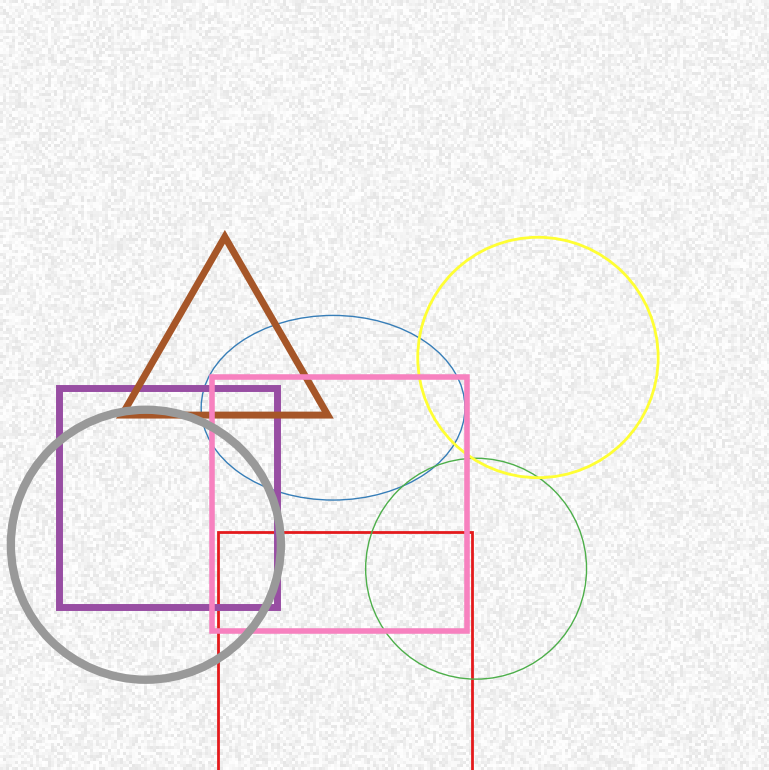[{"shape": "square", "thickness": 1, "radius": 0.82, "center": [0.448, 0.145]}, {"shape": "oval", "thickness": 0.5, "radius": 0.86, "center": [0.433, 0.47]}, {"shape": "circle", "thickness": 0.5, "radius": 0.72, "center": [0.618, 0.261]}, {"shape": "square", "thickness": 2.5, "radius": 0.71, "center": [0.218, 0.354]}, {"shape": "circle", "thickness": 1, "radius": 0.78, "center": [0.699, 0.536]}, {"shape": "triangle", "thickness": 2.5, "radius": 0.77, "center": [0.292, 0.538]}, {"shape": "square", "thickness": 2, "radius": 0.83, "center": [0.441, 0.345]}, {"shape": "circle", "thickness": 3, "radius": 0.88, "center": [0.189, 0.293]}]